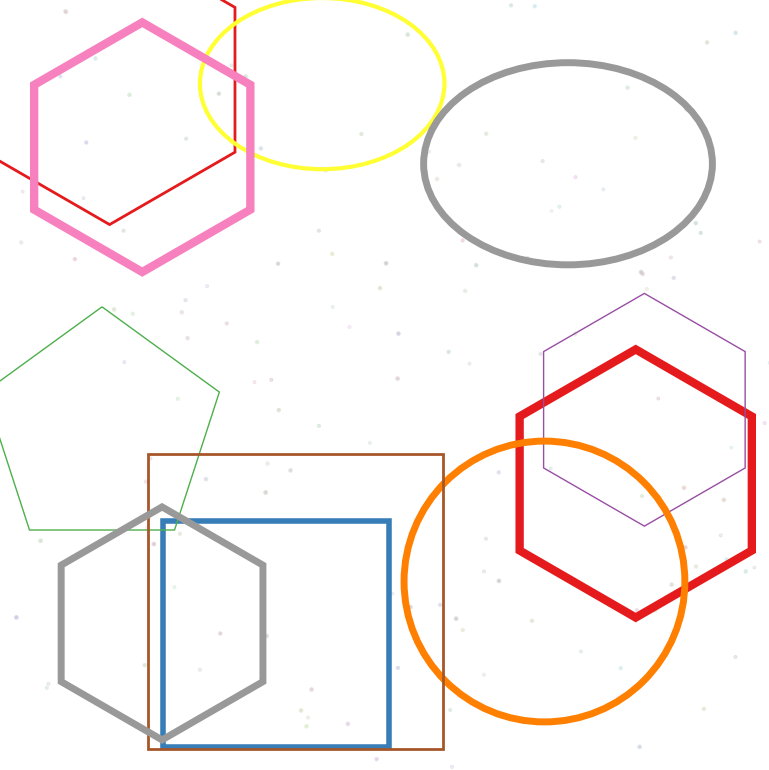[{"shape": "hexagon", "thickness": 1, "radius": 0.94, "center": [0.142, 0.896]}, {"shape": "hexagon", "thickness": 3, "radius": 0.87, "center": [0.826, 0.372]}, {"shape": "square", "thickness": 2, "radius": 0.74, "center": [0.358, 0.176]}, {"shape": "pentagon", "thickness": 0.5, "radius": 0.8, "center": [0.132, 0.441]}, {"shape": "hexagon", "thickness": 0.5, "radius": 0.76, "center": [0.837, 0.468]}, {"shape": "circle", "thickness": 2.5, "radius": 0.91, "center": [0.707, 0.245]}, {"shape": "oval", "thickness": 1.5, "radius": 0.79, "center": [0.418, 0.891]}, {"shape": "square", "thickness": 1, "radius": 0.96, "center": [0.384, 0.219]}, {"shape": "hexagon", "thickness": 3, "radius": 0.81, "center": [0.185, 0.809]}, {"shape": "oval", "thickness": 2.5, "radius": 0.94, "center": [0.738, 0.787]}, {"shape": "hexagon", "thickness": 2.5, "radius": 0.76, "center": [0.21, 0.19]}]